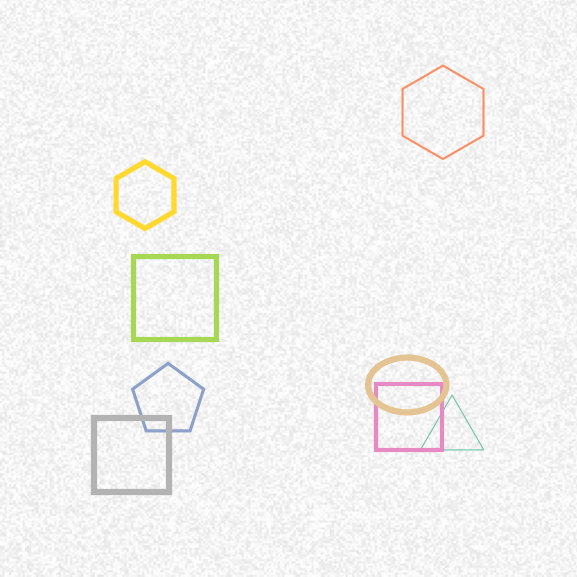[{"shape": "triangle", "thickness": 0.5, "radius": 0.32, "center": [0.783, 0.252]}, {"shape": "hexagon", "thickness": 1, "radius": 0.4, "center": [0.767, 0.805]}, {"shape": "pentagon", "thickness": 1.5, "radius": 0.32, "center": [0.291, 0.305]}, {"shape": "square", "thickness": 2, "radius": 0.29, "center": [0.708, 0.277]}, {"shape": "square", "thickness": 2.5, "radius": 0.36, "center": [0.302, 0.485]}, {"shape": "hexagon", "thickness": 2.5, "radius": 0.29, "center": [0.251, 0.661]}, {"shape": "oval", "thickness": 3, "radius": 0.34, "center": [0.705, 0.333]}, {"shape": "square", "thickness": 3, "radius": 0.32, "center": [0.228, 0.211]}]